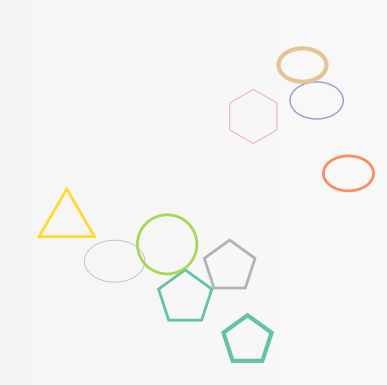[{"shape": "pentagon", "thickness": 2, "radius": 0.36, "center": [0.478, 0.227]}, {"shape": "pentagon", "thickness": 3, "radius": 0.33, "center": [0.639, 0.116]}, {"shape": "oval", "thickness": 2, "radius": 0.32, "center": [0.899, 0.55]}, {"shape": "oval", "thickness": 1, "radius": 0.34, "center": [0.817, 0.739]}, {"shape": "hexagon", "thickness": 0.5, "radius": 0.35, "center": [0.654, 0.698]}, {"shape": "circle", "thickness": 2, "radius": 0.38, "center": [0.431, 0.365]}, {"shape": "triangle", "thickness": 2, "radius": 0.41, "center": [0.172, 0.427]}, {"shape": "oval", "thickness": 3, "radius": 0.31, "center": [0.781, 0.831]}, {"shape": "pentagon", "thickness": 2, "radius": 0.34, "center": [0.593, 0.308]}, {"shape": "oval", "thickness": 0.5, "radius": 0.39, "center": [0.296, 0.322]}]